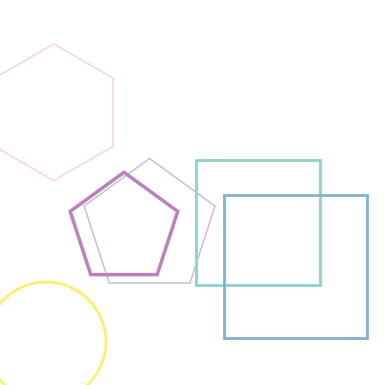[{"shape": "square", "thickness": 2, "radius": 0.81, "center": [0.67, 0.422]}, {"shape": "pentagon", "thickness": 1, "radius": 0.89, "center": [0.389, 0.41]}, {"shape": "square", "thickness": 2, "radius": 0.93, "center": [0.767, 0.307]}, {"shape": "hexagon", "thickness": 1, "radius": 0.89, "center": [0.139, 0.708]}, {"shape": "pentagon", "thickness": 2.5, "radius": 0.73, "center": [0.322, 0.406]}, {"shape": "circle", "thickness": 2, "radius": 0.78, "center": [0.12, 0.112]}]